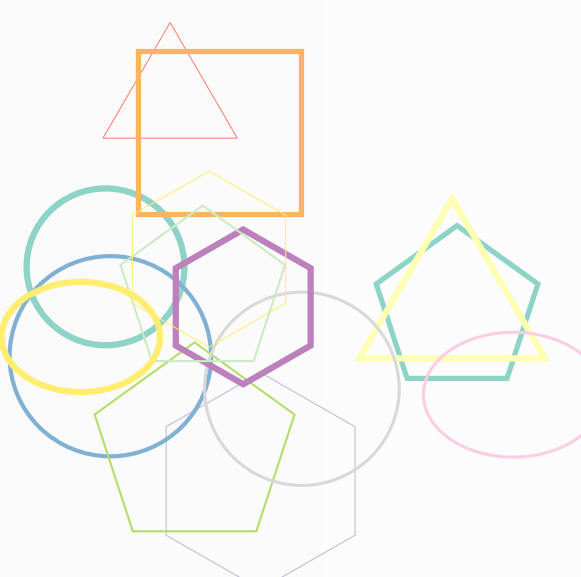[{"shape": "pentagon", "thickness": 2.5, "radius": 0.73, "center": [0.786, 0.462]}, {"shape": "circle", "thickness": 3, "radius": 0.68, "center": [0.182, 0.537]}, {"shape": "triangle", "thickness": 3, "radius": 0.92, "center": [0.778, 0.471]}, {"shape": "hexagon", "thickness": 0.5, "radius": 0.94, "center": [0.448, 0.166]}, {"shape": "triangle", "thickness": 0.5, "radius": 0.67, "center": [0.293, 0.827]}, {"shape": "circle", "thickness": 2, "radius": 0.87, "center": [0.19, 0.382]}, {"shape": "square", "thickness": 2.5, "radius": 0.7, "center": [0.378, 0.769]}, {"shape": "pentagon", "thickness": 1, "radius": 0.9, "center": [0.335, 0.225]}, {"shape": "oval", "thickness": 1.5, "radius": 0.77, "center": [0.883, 0.316]}, {"shape": "circle", "thickness": 1.5, "radius": 0.84, "center": [0.519, 0.326]}, {"shape": "hexagon", "thickness": 3, "radius": 0.67, "center": [0.418, 0.468]}, {"shape": "pentagon", "thickness": 1, "radius": 0.74, "center": [0.349, 0.494]}, {"shape": "oval", "thickness": 3, "radius": 0.68, "center": [0.139, 0.416]}, {"shape": "hexagon", "thickness": 0.5, "radius": 0.76, "center": [0.36, 0.55]}]